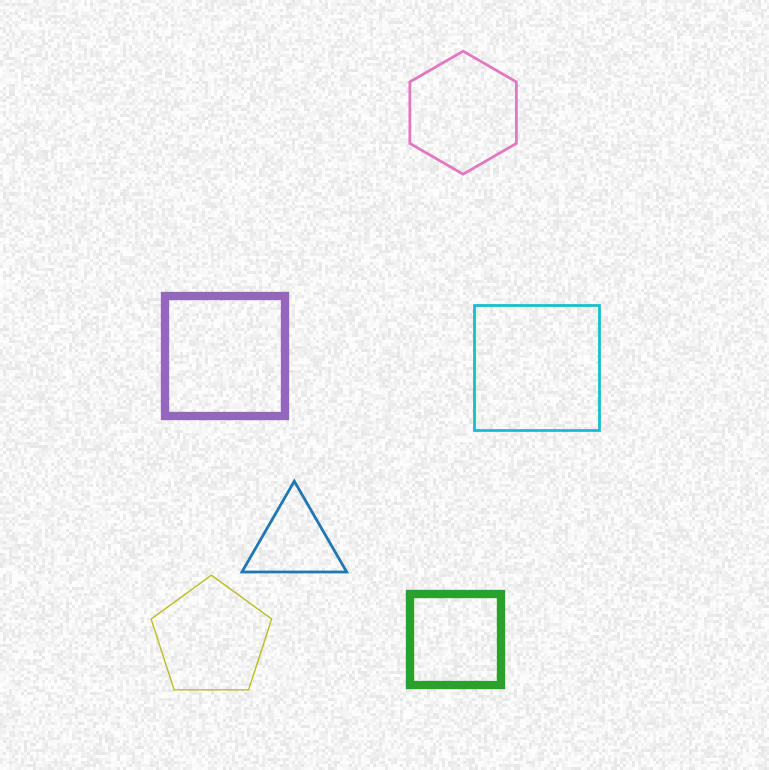[{"shape": "triangle", "thickness": 1, "radius": 0.39, "center": [0.382, 0.296]}, {"shape": "square", "thickness": 3, "radius": 0.29, "center": [0.591, 0.17]}, {"shape": "square", "thickness": 3, "radius": 0.39, "center": [0.292, 0.537]}, {"shape": "hexagon", "thickness": 1, "radius": 0.4, "center": [0.601, 0.854]}, {"shape": "pentagon", "thickness": 0.5, "radius": 0.41, "center": [0.275, 0.171]}, {"shape": "square", "thickness": 1, "radius": 0.41, "center": [0.696, 0.523]}]